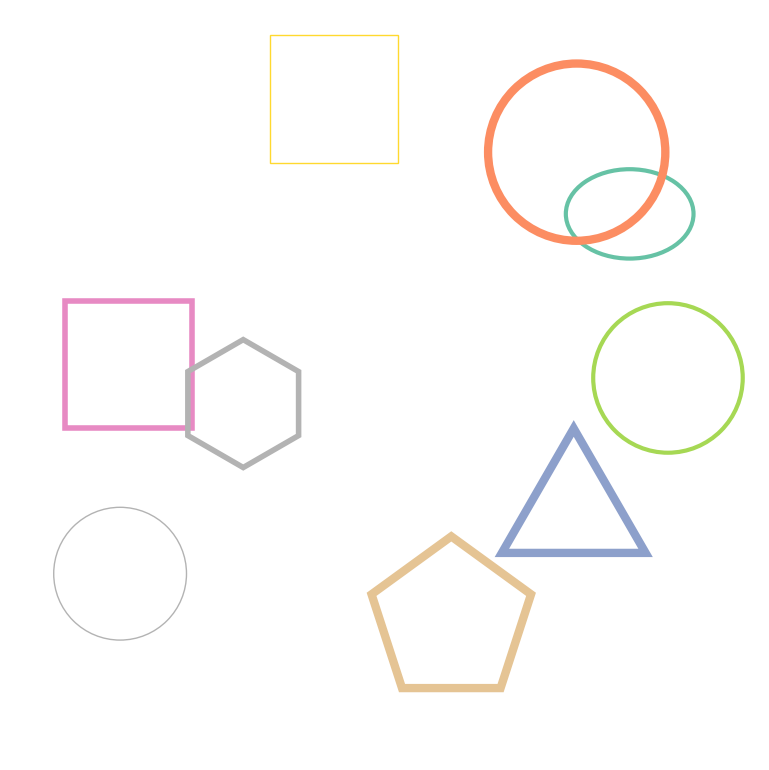[{"shape": "oval", "thickness": 1.5, "radius": 0.41, "center": [0.818, 0.722]}, {"shape": "circle", "thickness": 3, "radius": 0.58, "center": [0.749, 0.802]}, {"shape": "triangle", "thickness": 3, "radius": 0.54, "center": [0.745, 0.336]}, {"shape": "square", "thickness": 2, "radius": 0.41, "center": [0.167, 0.527]}, {"shape": "circle", "thickness": 1.5, "radius": 0.49, "center": [0.867, 0.509]}, {"shape": "square", "thickness": 0.5, "radius": 0.42, "center": [0.433, 0.871]}, {"shape": "pentagon", "thickness": 3, "radius": 0.54, "center": [0.586, 0.194]}, {"shape": "hexagon", "thickness": 2, "radius": 0.42, "center": [0.316, 0.476]}, {"shape": "circle", "thickness": 0.5, "radius": 0.43, "center": [0.156, 0.255]}]